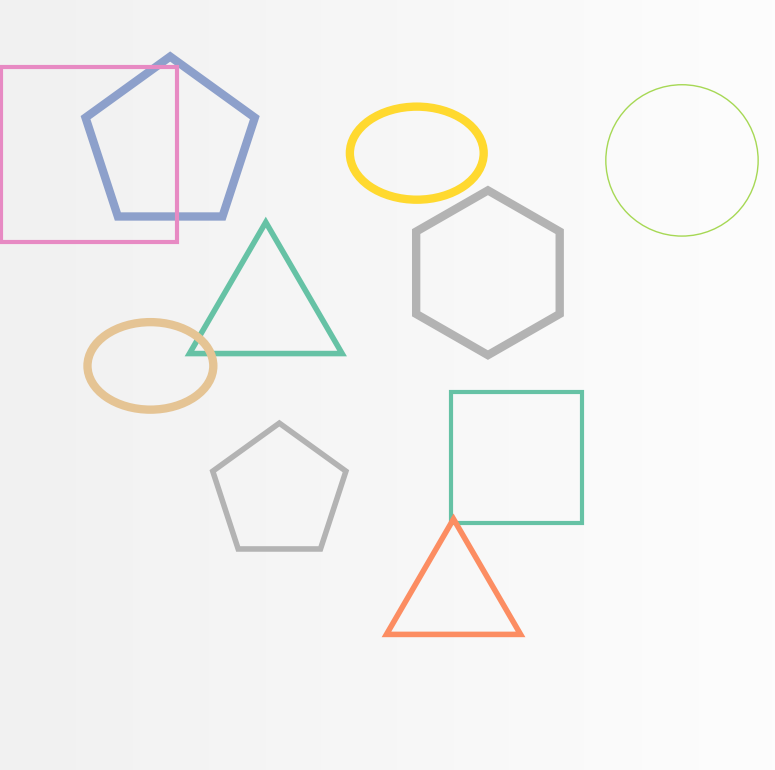[{"shape": "square", "thickness": 1.5, "radius": 0.42, "center": [0.666, 0.406]}, {"shape": "triangle", "thickness": 2, "radius": 0.57, "center": [0.343, 0.598]}, {"shape": "triangle", "thickness": 2, "radius": 0.5, "center": [0.585, 0.226]}, {"shape": "pentagon", "thickness": 3, "radius": 0.57, "center": [0.22, 0.812]}, {"shape": "square", "thickness": 1.5, "radius": 0.57, "center": [0.115, 0.799]}, {"shape": "circle", "thickness": 0.5, "radius": 0.49, "center": [0.88, 0.792]}, {"shape": "oval", "thickness": 3, "radius": 0.43, "center": [0.538, 0.801]}, {"shape": "oval", "thickness": 3, "radius": 0.41, "center": [0.194, 0.525]}, {"shape": "hexagon", "thickness": 3, "radius": 0.53, "center": [0.63, 0.646]}, {"shape": "pentagon", "thickness": 2, "radius": 0.45, "center": [0.36, 0.36]}]